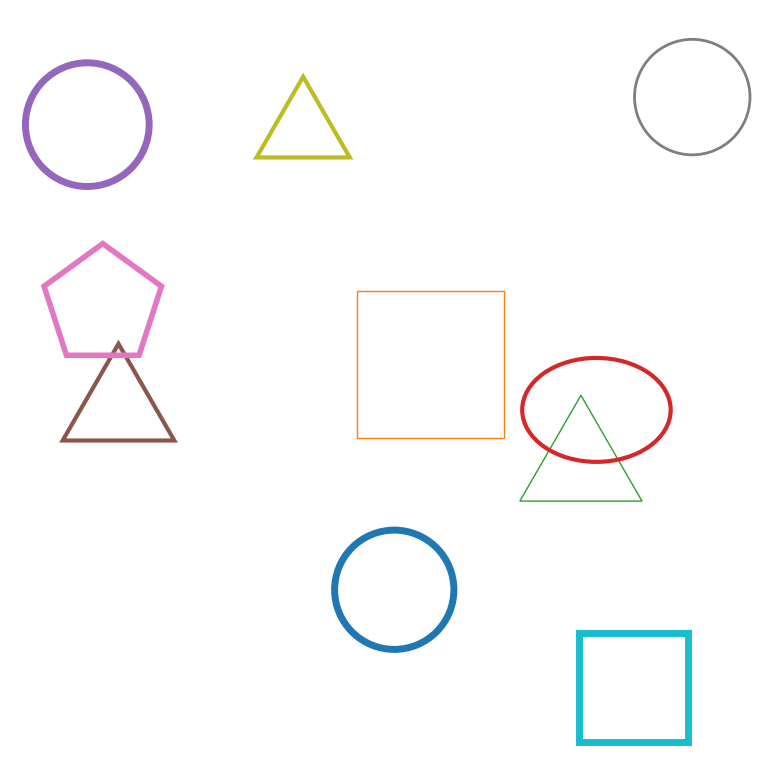[{"shape": "circle", "thickness": 2.5, "radius": 0.39, "center": [0.512, 0.234]}, {"shape": "square", "thickness": 0.5, "radius": 0.48, "center": [0.559, 0.527]}, {"shape": "triangle", "thickness": 0.5, "radius": 0.46, "center": [0.754, 0.395]}, {"shape": "oval", "thickness": 1.5, "radius": 0.48, "center": [0.775, 0.468]}, {"shape": "circle", "thickness": 2.5, "radius": 0.4, "center": [0.113, 0.838]}, {"shape": "triangle", "thickness": 1.5, "radius": 0.42, "center": [0.154, 0.47]}, {"shape": "pentagon", "thickness": 2, "radius": 0.4, "center": [0.133, 0.603]}, {"shape": "circle", "thickness": 1, "radius": 0.37, "center": [0.899, 0.874]}, {"shape": "triangle", "thickness": 1.5, "radius": 0.35, "center": [0.394, 0.83]}, {"shape": "square", "thickness": 2.5, "radius": 0.35, "center": [0.822, 0.107]}]